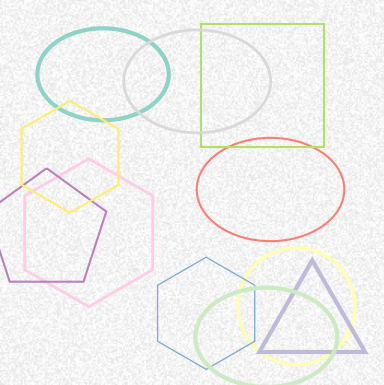[{"shape": "oval", "thickness": 3, "radius": 0.85, "center": [0.268, 0.807]}, {"shape": "circle", "thickness": 2.5, "radius": 0.76, "center": [0.77, 0.204]}, {"shape": "triangle", "thickness": 3, "radius": 0.79, "center": [0.811, 0.165]}, {"shape": "oval", "thickness": 1.5, "radius": 0.96, "center": [0.703, 0.508]}, {"shape": "hexagon", "thickness": 1, "radius": 0.73, "center": [0.536, 0.186]}, {"shape": "square", "thickness": 1.5, "radius": 0.8, "center": [0.683, 0.777]}, {"shape": "hexagon", "thickness": 2, "radius": 0.96, "center": [0.23, 0.395]}, {"shape": "oval", "thickness": 2, "radius": 0.95, "center": [0.512, 0.789]}, {"shape": "pentagon", "thickness": 1.5, "radius": 0.81, "center": [0.121, 0.4]}, {"shape": "oval", "thickness": 3, "radius": 0.92, "center": [0.692, 0.124]}, {"shape": "hexagon", "thickness": 1.5, "radius": 0.73, "center": [0.182, 0.593]}]